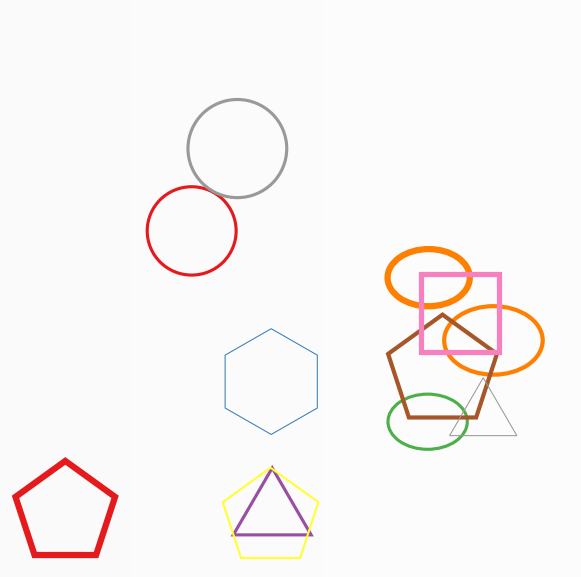[{"shape": "pentagon", "thickness": 3, "radius": 0.45, "center": [0.112, 0.111]}, {"shape": "circle", "thickness": 1.5, "radius": 0.38, "center": [0.33, 0.599]}, {"shape": "hexagon", "thickness": 0.5, "radius": 0.46, "center": [0.467, 0.338]}, {"shape": "oval", "thickness": 1.5, "radius": 0.34, "center": [0.736, 0.269]}, {"shape": "triangle", "thickness": 1.5, "radius": 0.39, "center": [0.468, 0.112]}, {"shape": "oval", "thickness": 3, "radius": 0.35, "center": [0.737, 0.518]}, {"shape": "oval", "thickness": 2, "radius": 0.42, "center": [0.849, 0.41]}, {"shape": "pentagon", "thickness": 1, "radius": 0.43, "center": [0.466, 0.103]}, {"shape": "pentagon", "thickness": 2, "radius": 0.49, "center": [0.761, 0.356]}, {"shape": "square", "thickness": 2.5, "radius": 0.34, "center": [0.791, 0.457]}, {"shape": "triangle", "thickness": 0.5, "radius": 0.33, "center": [0.831, 0.278]}, {"shape": "circle", "thickness": 1.5, "radius": 0.42, "center": [0.408, 0.742]}]